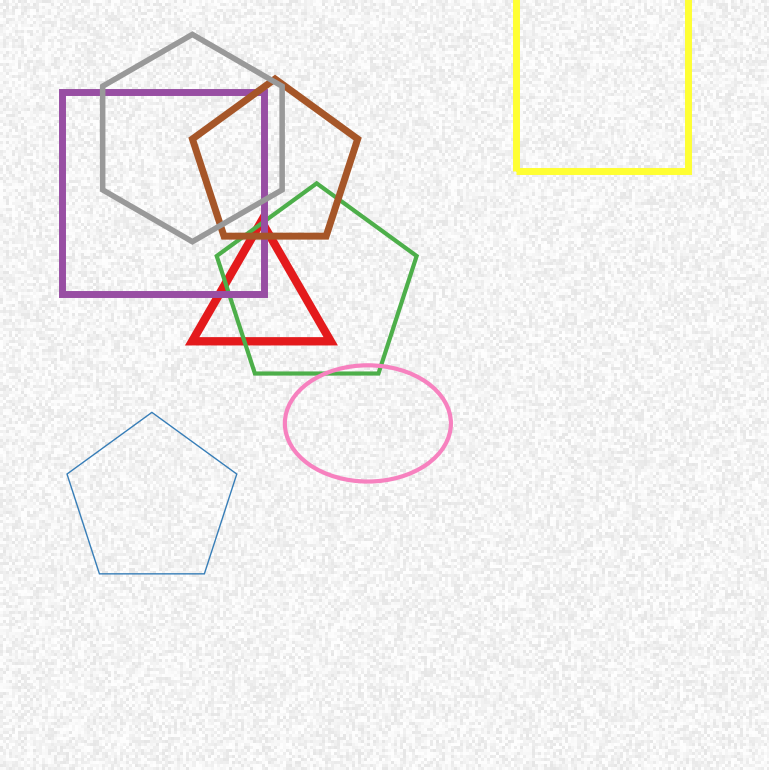[{"shape": "triangle", "thickness": 3, "radius": 0.52, "center": [0.34, 0.609]}, {"shape": "pentagon", "thickness": 0.5, "radius": 0.58, "center": [0.197, 0.349]}, {"shape": "pentagon", "thickness": 1.5, "radius": 0.68, "center": [0.411, 0.625]}, {"shape": "square", "thickness": 2.5, "radius": 0.66, "center": [0.212, 0.75]}, {"shape": "square", "thickness": 2.5, "radius": 0.56, "center": [0.782, 0.89]}, {"shape": "pentagon", "thickness": 2.5, "radius": 0.56, "center": [0.357, 0.785]}, {"shape": "oval", "thickness": 1.5, "radius": 0.54, "center": [0.478, 0.45]}, {"shape": "hexagon", "thickness": 2, "radius": 0.67, "center": [0.25, 0.821]}]